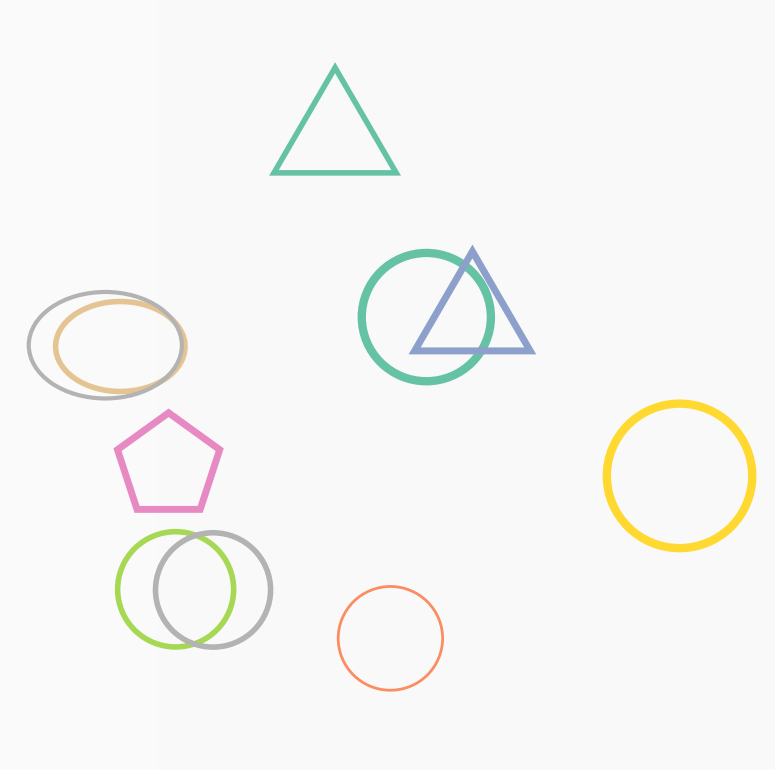[{"shape": "circle", "thickness": 3, "radius": 0.42, "center": [0.55, 0.588]}, {"shape": "triangle", "thickness": 2, "radius": 0.46, "center": [0.432, 0.821]}, {"shape": "circle", "thickness": 1, "radius": 0.34, "center": [0.504, 0.171]}, {"shape": "triangle", "thickness": 2.5, "radius": 0.43, "center": [0.61, 0.587]}, {"shape": "pentagon", "thickness": 2.5, "radius": 0.35, "center": [0.218, 0.395]}, {"shape": "circle", "thickness": 2, "radius": 0.37, "center": [0.227, 0.235]}, {"shape": "circle", "thickness": 3, "radius": 0.47, "center": [0.877, 0.382]}, {"shape": "oval", "thickness": 2, "radius": 0.42, "center": [0.155, 0.55]}, {"shape": "oval", "thickness": 1.5, "radius": 0.49, "center": [0.136, 0.552]}, {"shape": "circle", "thickness": 2, "radius": 0.37, "center": [0.275, 0.234]}]